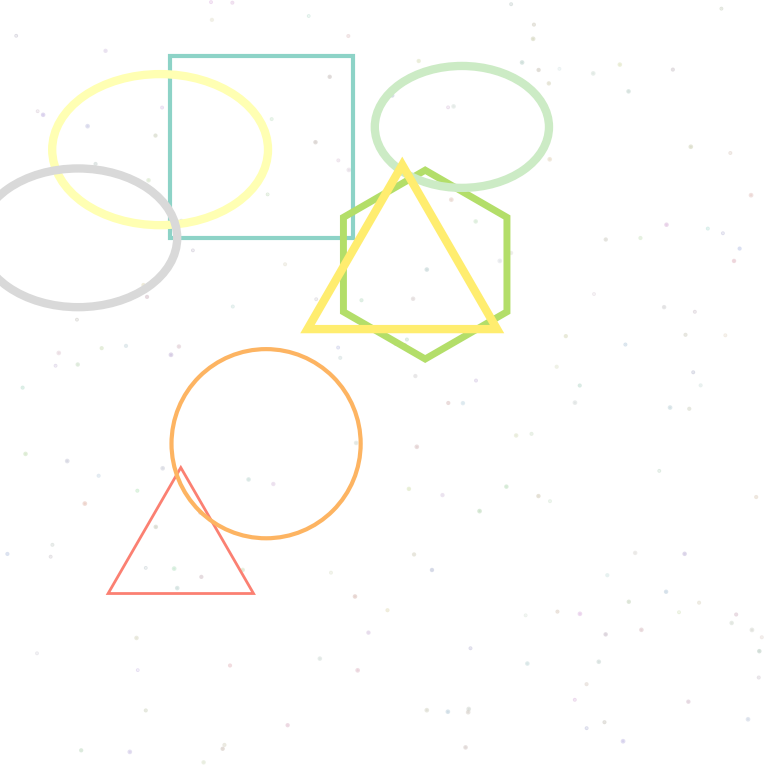[{"shape": "square", "thickness": 1.5, "radius": 0.59, "center": [0.34, 0.809]}, {"shape": "oval", "thickness": 3, "radius": 0.7, "center": [0.208, 0.806]}, {"shape": "triangle", "thickness": 1, "radius": 0.55, "center": [0.235, 0.284]}, {"shape": "circle", "thickness": 1.5, "radius": 0.61, "center": [0.346, 0.424]}, {"shape": "hexagon", "thickness": 2.5, "radius": 0.61, "center": [0.552, 0.656]}, {"shape": "oval", "thickness": 3, "radius": 0.64, "center": [0.101, 0.691]}, {"shape": "oval", "thickness": 3, "radius": 0.57, "center": [0.6, 0.835]}, {"shape": "triangle", "thickness": 3, "radius": 0.71, "center": [0.522, 0.644]}]